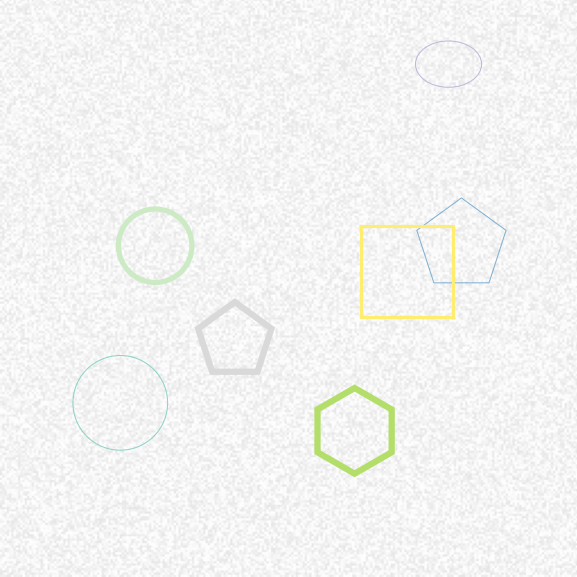[{"shape": "circle", "thickness": 0.5, "radius": 0.41, "center": [0.208, 0.302]}, {"shape": "oval", "thickness": 0.5, "radius": 0.29, "center": [0.777, 0.888]}, {"shape": "pentagon", "thickness": 0.5, "radius": 0.41, "center": [0.799, 0.575]}, {"shape": "hexagon", "thickness": 3, "radius": 0.37, "center": [0.614, 0.253]}, {"shape": "pentagon", "thickness": 3, "radius": 0.33, "center": [0.407, 0.409]}, {"shape": "circle", "thickness": 2.5, "radius": 0.32, "center": [0.269, 0.574]}, {"shape": "square", "thickness": 1.5, "radius": 0.4, "center": [0.705, 0.529]}]